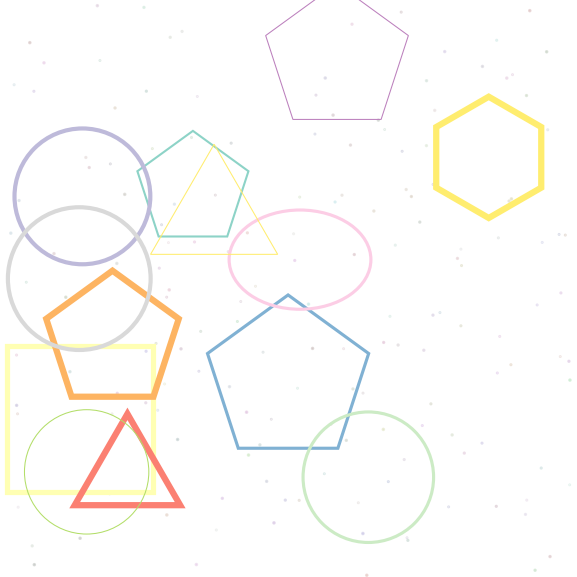[{"shape": "pentagon", "thickness": 1, "radius": 0.51, "center": [0.334, 0.671]}, {"shape": "square", "thickness": 2.5, "radius": 0.63, "center": [0.138, 0.273]}, {"shape": "circle", "thickness": 2, "radius": 0.59, "center": [0.143, 0.659]}, {"shape": "triangle", "thickness": 3, "radius": 0.53, "center": [0.221, 0.177]}, {"shape": "pentagon", "thickness": 1.5, "radius": 0.73, "center": [0.499, 0.342]}, {"shape": "pentagon", "thickness": 3, "radius": 0.6, "center": [0.195, 0.41]}, {"shape": "circle", "thickness": 0.5, "radius": 0.54, "center": [0.15, 0.182]}, {"shape": "oval", "thickness": 1.5, "radius": 0.61, "center": [0.519, 0.55]}, {"shape": "circle", "thickness": 2, "radius": 0.62, "center": [0.137, 0.517]}, {"shape": "pentagon", "thickness": 0.5, "radius": 0.65, "center": [0.584, 0.897]}, {"shape": "circle", "thickness": 1.5, "radius": 0.57, "center": [0.638, 0.173]}, {"shape": "hexagon", "thickness": 3, "radius": 0.52, "center": [0.846, 0.727]}, {"shape": "triangle", "thickness": 0.5, "radius": 0.64, "center": [0.371, 0.622]}]